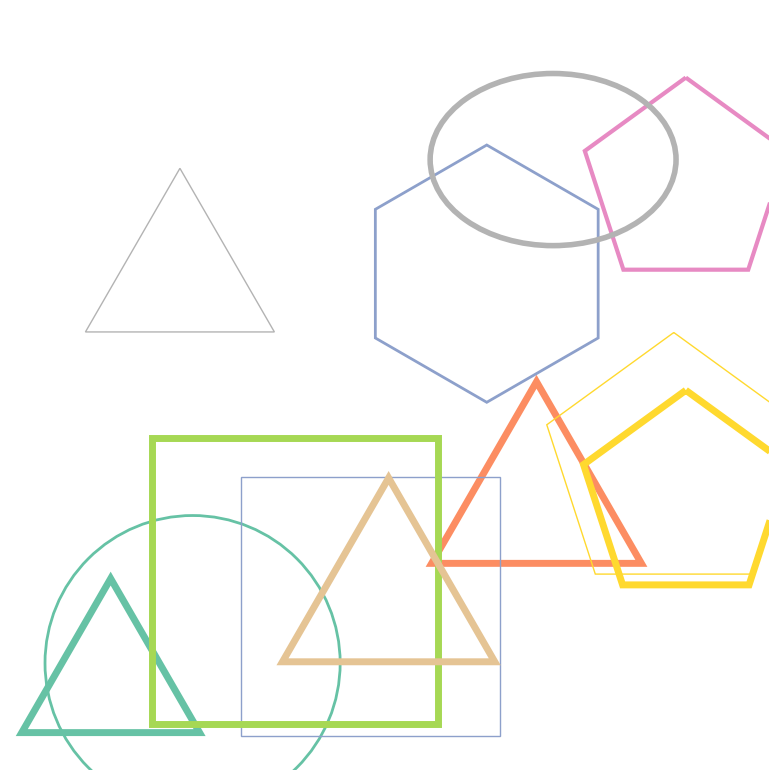[{"shape": "triangle", "thickness": 2.5, "radius": 0.67, "center": [0.144, 0.115]}, {"shape": "circle", "thickness": 1, "radius": 0.96, "center": [0.25, 0.139]}, {"shape": "triangle", "thickness": 2.5, "radius": 0.79, "center": [0.697, 0.347]}, {"shape": "hexagon", "thickness": 1, "radius": 0.84, "center": [0.632, 0.645]}, {"shape": "square", "thickness": 0.5, "radius": 0.84, "center": [0.481, 0.212]}, {"shape": "pentagon", "thickness": 1.5, "radius": 0.69, "center": [0.891, 0.761]}, {"shape": "square", "thickness": 2.5, "radius": 0.93, "center": [0.383, 0.245]}, {"shape": "pentagon", "thickness": 2.5, "radius": 0.7, "center": [0.891, 0.353]}, {"shape": "pentagon", "thickness": 0.5, "radius": 0.87, "center": [0.875, 0.395]}, {"shape": "triangle", "thickness": 2.5, "radius": 0.8, "center": [0.505, 0.22]}, {"shape": "triangle", "thickness": 0.5, "radius": 0.71, "center": [0.234, 0.64]}, {"shape": "oval", "thickness": 2, "radius": 0.8, "center": [0.718, 0.793]}]